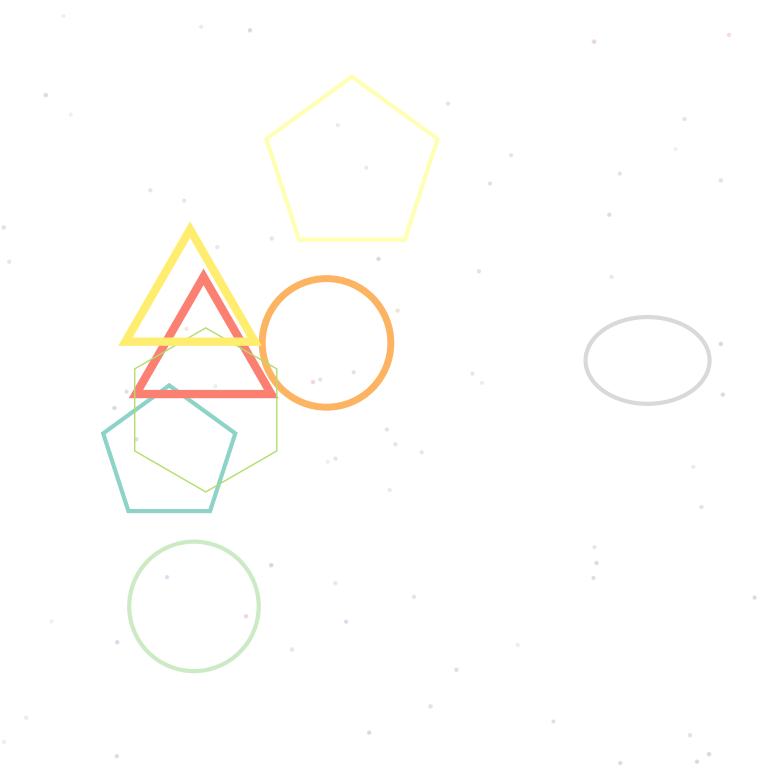[{"shape": "pentagon", "thickness": 1.5, "radius": 0.45, "center": [0.22, 0.409]}, {"shape": "pentagon", "thickness": 1.5, "radius": 0.58, "center": [0.457, 0.783]}, {"shape": "triangle", "thickness": 3, "radius": 0.51, "center": [0.264, 0.539]}, {"shape": "circle", "thickness": 2.5, "radius": 0.42, "center": [0.424, 0.555]}, {"shape": "hexagon", "thickness": 0.5, "radius": 0.53, "center": [0.267, 0.468]}, {"shape": "oval", "thickness": 1.5, "radius": 0.4, "center": [0.841, 0.532]}, {"shape": "circle", "thickness": 1.5, "radius": 0.42, "center": [0.252, 0.213]}, {"shape": "triangle", "thickness": 3, "radius": 0.49, "center": [0.247, 0.605]}]